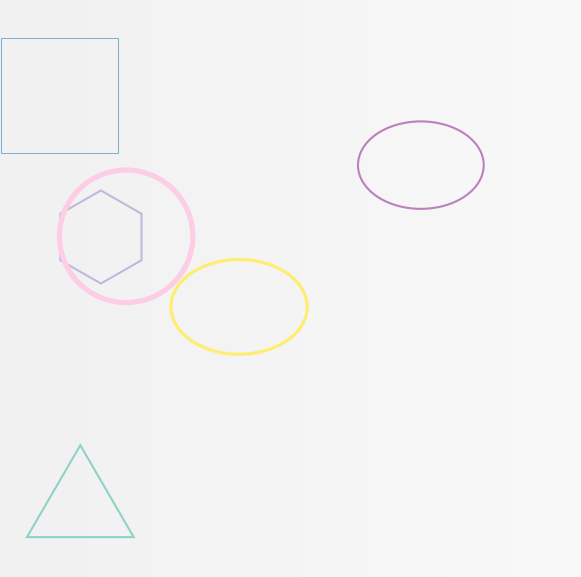[{"shape": "triangle", "thickness": 1, "radius": 0.53, "center": [0.138, 0.122]}, {"shape": "hexagon", "thickness": 1, "radius": 0.4, "center": [0.174, 0.589]}, {"shape": "square", "thickness": 0.5, "radius": 0.5, "center": [0.102, 0.834]}, {"shape": "circle", "thickness": 2.5, "radius": 0.57, "center": [0.217, 0.59]}, {"shape": "oval", "thickness": 1, "radius": 0.54, "center": [0.724, 0.713]}, {"shape": "oval", "thickness": 1.5, "radius": 0.59, "center": [0.411, 0.468]}]